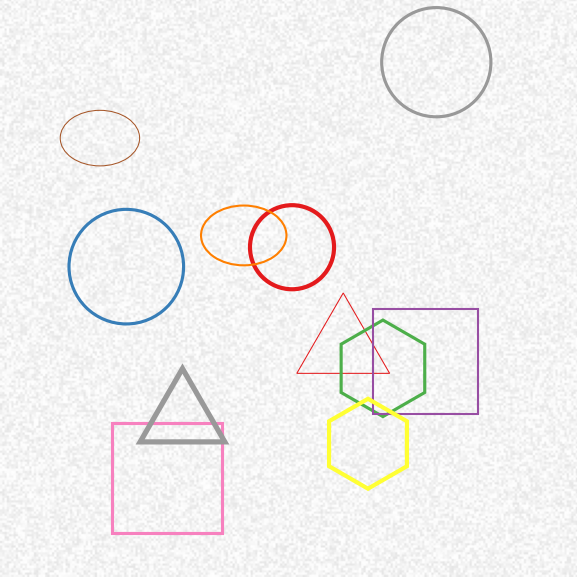[{"shape": "circle", "thickness": 2, "radius": 0.36, "center": [0.506, 0.571]}, {"shape": "triangle", "thickness": 0.5, "radius": 0.46, "center": [0.594, 0.399]}, {"shape": "circle", "thickness": 1.5, "radius": 0.5, "center": [0.219, 0.537]}, {"shape": "hexagon", "thickness": 1.5, "radius": 0.42, "center": [0.663, 0.361]}, {"shape": "square", "thickness": 1, "radius": 0.45, "center": [0.737, 0.373]}, {"shape": "oval", "thickness": 1, "radius": 0.37, "center": [0.422, 0.591]}, {"shape": "hexagon", "thickness": 2, "radius": 0.39, "center": [0.637, 0.231]}, {"shape": "oval", "thickness": 0.5, "radius": 0.34, "center": [0.173, 0.76]}, {"shape": "square", "thickness": 1.5, "radius": 0.48, "center": [0.29, 0.172]}, {"shape": "circle", "thickness": 1.5, "radius": 0.47, "center": [0.755, 0.891]}, {"shape": "triangle", "thickness": 2.5, "radius": 0.42, "center": [0.316, 0.276]}]